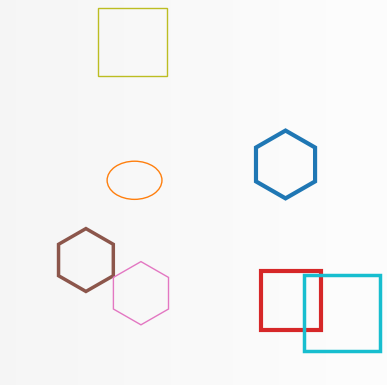[{"shape": "hexagon", "thickness": 3, "radius": 0.44, "center": [0.737, 0.573]}, {"shape": "oval", "thickness": 1, "radius": 0.35, "center": [0.347, 0.532]}, {"shape": "square", "thickness": 3, "radius": 0.38, "center": [0.751, 0.219]}, {"shape": "hexagon", "thickness": 2.5, "radius": 0.41, "center": [0.222, 0.325]}, {"shape": "hexagon", "thickness": 1, "radius": 0.41, "center": [0.364, 0.238]}, {"shape": "square", "thickness": 1, "radius": 0.44, "center": [0.343, 0.89]}, {"shape": "square", "thickness": 2.5, "radius": 0.49, "center": [0.882, 0.187]}]